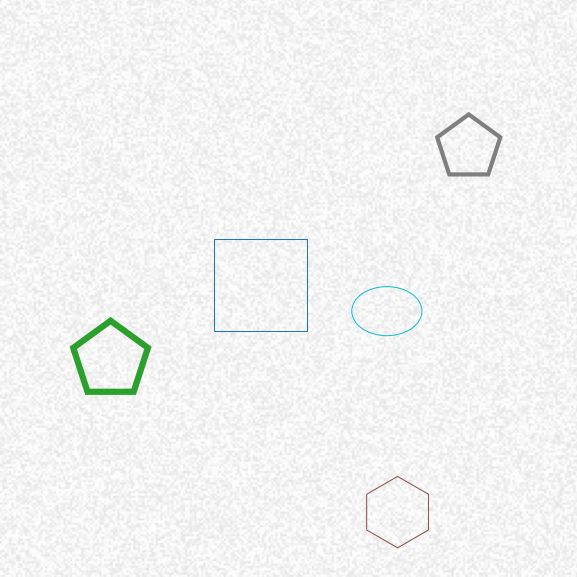[{"shape": "square", "thickness": 0.5, "radius": 0.4, "center": [0.451, 0.505]}, {"shape": "pentagon", "thickness": 3, "radius": 0.34, "center": [0.191, 0.376]}, {"shape": "hexagon", "thickness": 0.5, "radius": 0.31, "center": [0.688, 0.112]}, {"shape": "pentagon", "thickness": 2, "radius": 0.29, "center": [0.812, 0.744]}, {"shape": "oval", "thickness": 0.5, "radius": 0.3, "center": [0.67, 0.46]}]